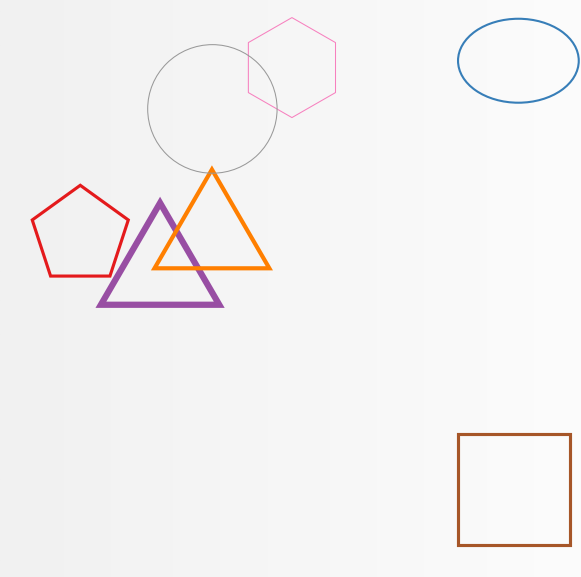[{"shape": "pentagon", "thickness": 1.5, "radius": 0.43, "center": [0.138, 0.591]}, {"shape": "oval", "thickness": 1, "radius": 0.52, "center": [0.892, 0.894]}, {"shape": "triangle", "thickness": 3, "radius": 0.59, "center": [0.275, 0.53]}, {"shape": "triangle", "thickness": 2, "radius": 0.57, "center": [0.365, 0.592]}, {"shape": "square", "thickness": 1.5, "radius": 0.48, "center": [0.884, 0.151]}, {"shape": "hexagon", "thickness": 0.5, "radius": 0.43, "center": [0.502, 0.882]}, {"shape": "circle", "thickness": 0.5, "radius": 0.56, "center": [0.365, 0.811]}]